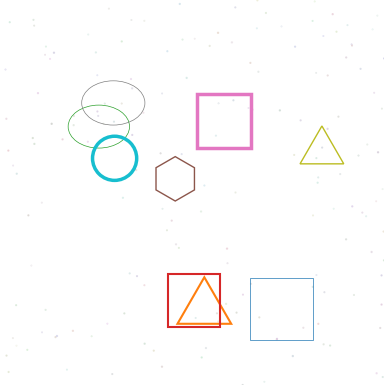[{"shape": "square", "thickness": 0.5, "radius": 0.41, "center": [0.732, 0.197]}, {"shape": "triangle", "thickness": 1.5, "radius": 0.4, "center": [0.531, 0.199]}, {"shape": "oval", "thickness": 0.5, "radius": 0.4, "center": [0.257, 0.671]}, {"shape": "square", "thickness": 1.5, "radius": 0.34, "center": [0.504, 0.219]}, {"shape": "hexagon", "thickness": 1, "radius": 0.29, "center": [0.455, 0.536]}, {"shape": "square", "thickness": 2.5, "radius": 0.35, "center": [0.582, 0.686]}, {"shape": "oval", "thickness": 0.5, "radius": 0.41, "center": [0.294, 0.733]}, {"shape": "triangle", "thickness": 1, "radius": 0.33, "center": [0.836, 0.607]}, {"shape": "circle", "thickness": 2.5, "radius": 0.29, "center": [0.298, 0.589]}]